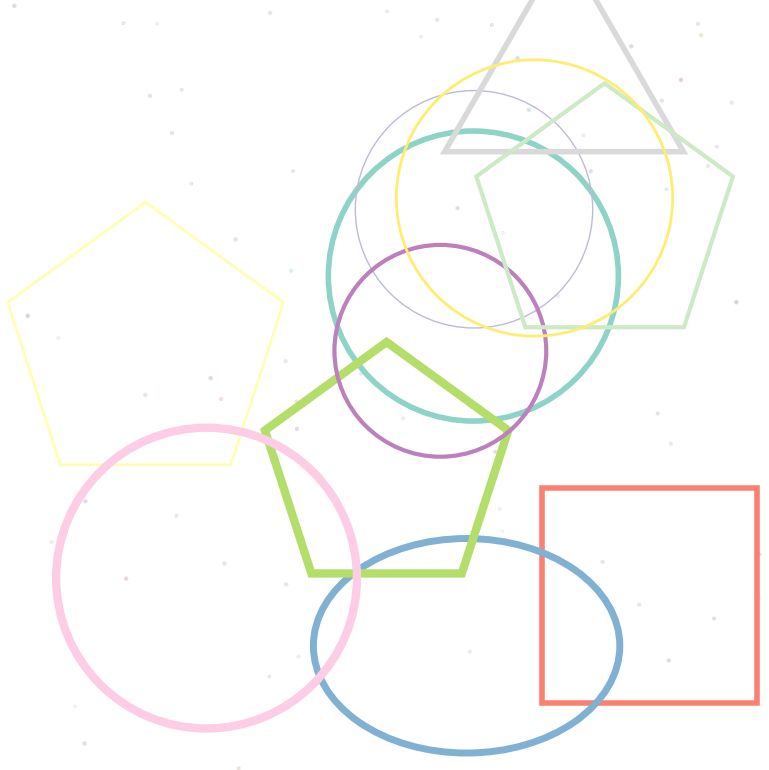[{"shape": "circle", "thickness": 2, "radius": 0.94, "center": [0.615, 0.642]}, {"shape": "pentagon", "thickness": 1, "radius": 0.94, "center": [0.189, 0.549]}, {"shape": "circle", "thickness": 0.5, "radius": 0.77, "center": [0.616, 0.728]}, {"shape": "square", "thickness": 2, "radius": 0.7, "center": [0.844, 0.227]}, {"shape": "oval", "thickness": 2.5, "radius": 0.99, "center": [0.606, 0.161]}, {"shape": "pentagon", "thickness": 3, "radius": 0.83, "center": [0.502, 0.39]}, {"shape": "circle", "thickness": 3, "radius": 0.98, "center": [0.268, 0.249]}, {"shape": "triangle", "thickness": 2, "radius": 0.9, "center": [0.733, 0.893]}, {"shape": "circle", "thickness": 1.5, "radius": 0.69, "center": [0.572, 0.544]}, {"shape": "pentagon", "thickness": 1.5, "radius": 0.88, "center": [0.785, 0.717]}, {"shape": "circle", "thickness": 1, "radius": 0.9, "center": [0.694, 0.743]}]